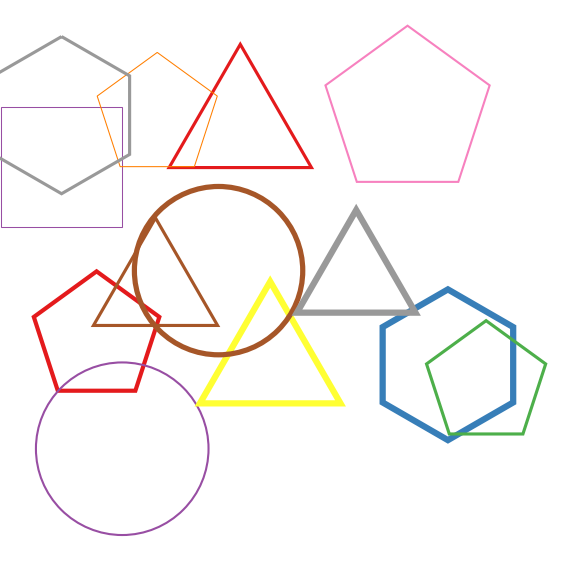[{"shape": "triangle", "thickness": 1.5, "radius": 0.71, "center": [0.416, 0.78]}, {"shape": "pentagon", "thickness": 2, "radius": 0.57, "center": [0.167, 0.415]}, {"shape": "hexagon", "thickness": 3, "radius": 0.65, "center": [0.776, 0.368]}, {"shape": "pentagon", "thickness": 1.5, "radius": 0.54, "center": [0.842, 0.335]}, {"shape": "square", "thickness": 0.5, "radius": 0.52, "center": [0.107, 0.71]}, {"shape": "circle", "thickness": 1, "radius": 0.75, "center": [0.212, 0.222]}, {"shape": "pentagon", "thickness": 0.5, "radius": 0.55, "center": [0.272, 0.799]}, {"shape": "triangle", "thickness": 3, "radius": 0.7, "center": [0.468, 0.371]}, {"shape": "circle", "thickness": 2.5, "radius": 0.73, "center": [0.378, 0.531]}, {"shape": "triangle", "thickness": 1.5, "radius": 0.62, "center": [0.269, 0.498]}, {"shape": "pentagon", "thickness": 1, "radius": 0.75, "center": [0.706, 0.805]}, {"shape": "triangle", "thickness": 3, "radius": 0.59, "center": [0.617, 0.517]}, {"shape": "hexagon", "thickness": 1.5, "radius": 0.68, "center": [0.107, 0.8]}]